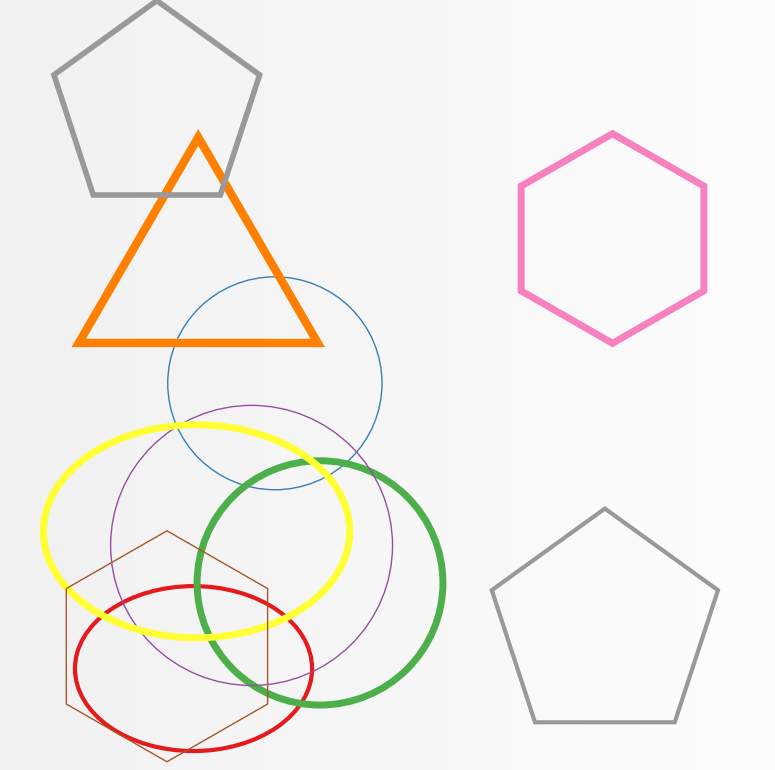[{"shape": "oval", "thickness": 1.5, "radius": 0.77, "center": [0.25, 0.132]}, {"shape": "circle", "thickness": 0.5, "radius": 0.69, "center": [0.355, 0.502]}, {"shape": "circle", "thickness": 2.5, "radius": 0.79, "center": [0.413, 0.243]}, {"shape": "circle", "thickness": 0.5, "radius": 0.91, "center": [0.325, 0.292]}, {"shape": "triangle", "thickness": 3, "radius": 0.89, "center": [0.256, 0.644]}, {"shape": "oval", "thickness": 2.5, "radius": 0.99, "center": [0.254, 0.31]}, {"shape": "hexagon", "thickness": 0.5, "radius": 0.75, "center": [0.215, 0.161]}, {"shape": "hexagon", "thickness": 2.5, "radius": 0.68, "center": [0.79, 0.69]}, {"shape": "pentagon", "thickness": 1.5, "radius": 0.77, "center": [0.78, 0.186]}, {"shape": "pentagon", "thickness": 2, "radius": 0.7, "center": [0.202, 0.86]}]